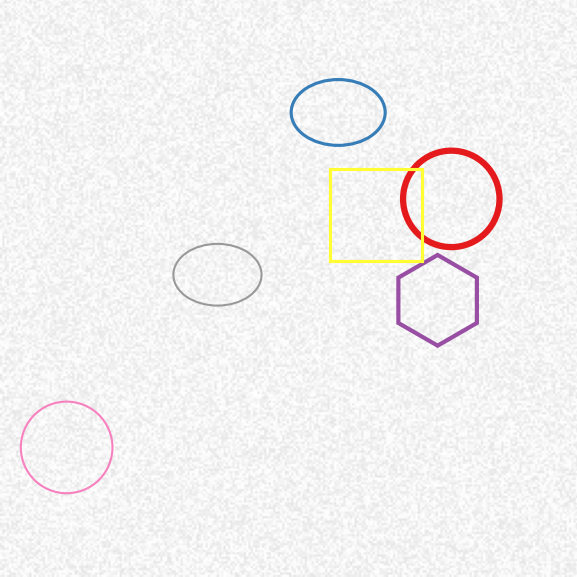[{"shape": "circle", "thickness": 3, "radius": 0.42, "center": [0.781, 0.655]}, {"shape": "oval", "thickness": 1.5, "radius": 0.41, "center": [0.586, 0.804]}, {"shape": "hexagon", "thickness": 2, "radius": 0.39, "center": [0.758, 0.479]}, {"shape": "square", "thickness": 1.5, "radius": 0.4, "center": [0.651, 0.626]}, {"shape": "circle", "thickness": 1, "radius": 0.4, "center": [0.115, 0.224]}, {"shape": "oval", "thickness": 1, "radius": 0.38, "center": [0.377, 0.523]}]